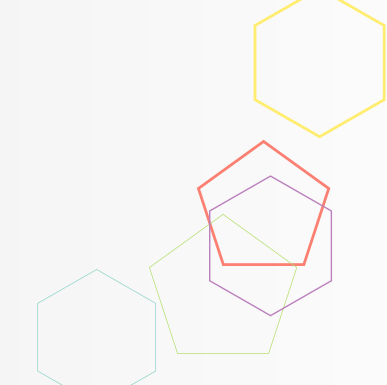[{"shape": "hexagon", "thickness": 0.5, "radius": 0.88, "center": [0.25, 0.124]}, {"shape": "pentagon", "thickness": 2, "radius": 0.88, "center": [0.68, 0.456]}, {"shape": "pentagon", "thickness": 0.5, "radius": 1.0, "center": [0.576, 0.243]}, {"shape": "hexagon", "thickness": 1, "radius": 0.91, "center": [0.698, 0.361]}, {"shape": "hexagon", "thickness": 2, "radius": 0.96, "center": [0.825, 0.837]}]